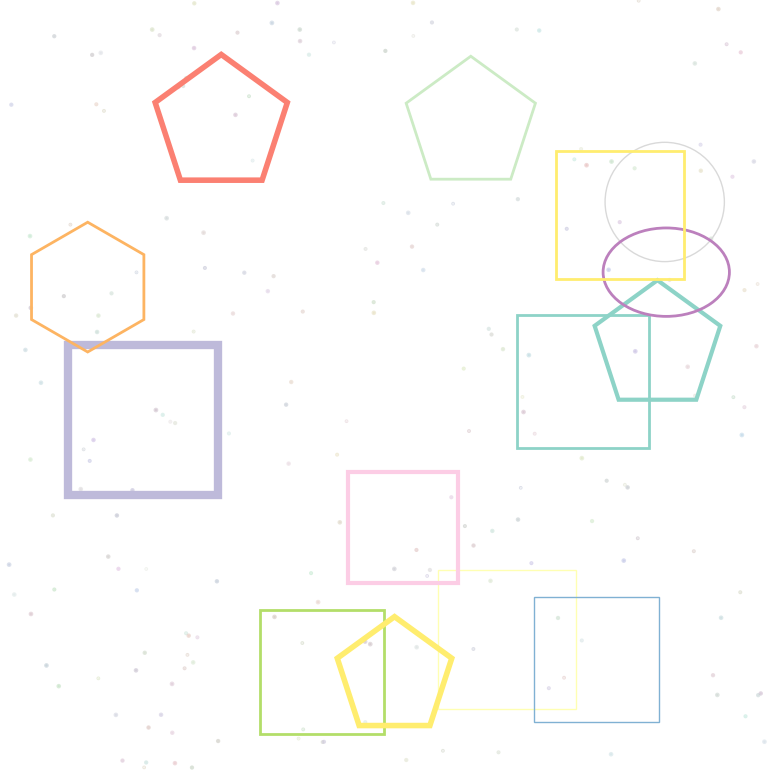[{"shape": "pentagon", "thickness": 1.5, "radius": 0.43, "center": [0.854, 0.55]}, {"shape": "square", "thickness": 1, "radius": 0.43, "center": [0.757, 0.505]}, {"shape": "square", "thickness": 0.5, "radius": 0.45, "center": [0.658, 0.169]}, {"shape": "square", "thickness": 3, "radius": 0.49, "center": [0.186, 0.455]}, {"shape": "pentagon", "thickness": 2, "radius": 0.45, "center": [0.287, 0.839]}, {"shape": "square", "thickness": 0.5, "radius": 0.41, "center": [0.775, 0.143]}, {"shape": "hexagon", "thickness": 1, "radius": 0.42, "center": [0.114, 0.627]}, {"shape": "square", "thickness": 1, "radius": 0.4, "center": [0.418, 0.127]}, {"shape": "square", "thickness": 1.5, "radius": 0.36, "center": [0.523, 0.315]}, {"shape": "circle", "thickness": 0.5, "radius": 0.39, "center": [0.863, 0.738]}, {"shape": "oval", "thickness": 1, "radius": 0.41, "center": [0.865, 0.647]}, {"shape": "pentagon", "thickness": 1, "radius": 0.44, "center": [0.611, 0.839]}, {"shape": "pentagon", "thickness": 2, "radius": 0.39, "center": [0.512, 0.121]}, {"shape": "square", "thickness": 1, "radius": 0.41, "center": [0.805, 0.721]}]